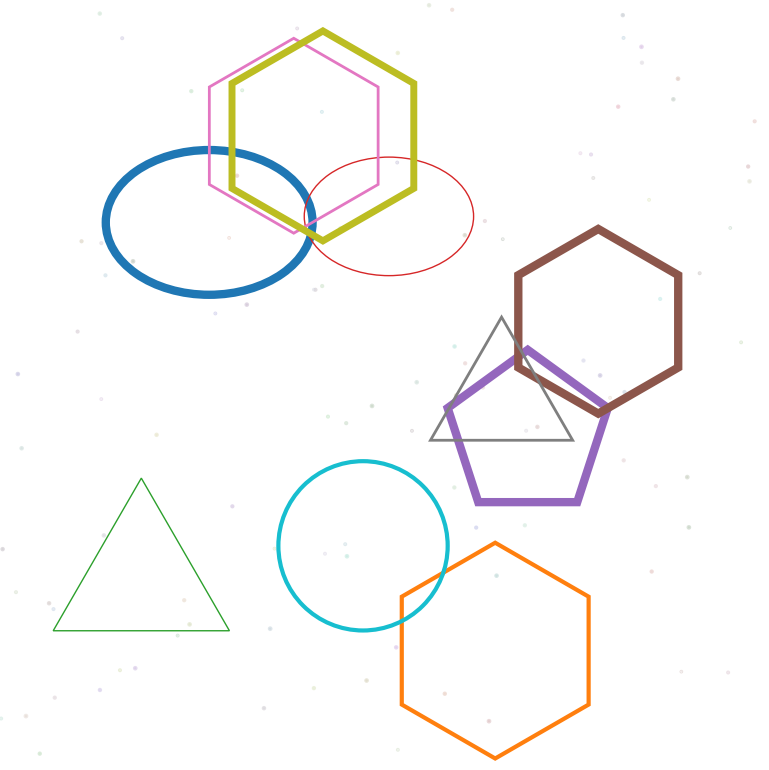[{"shape": "oval", "thickness": 3, "radius": 0.67, "center": [0.272, 0.711]}, {"shape": "hexagon", "thickness": 1.5, "radius": 0.7, "center": [0.643, 0.155]}, {"shape": "triangle", "thickness": 0.5, "radius": 0.66, "center": [0.184, 0.247]}, {"shape": "oval", "thickness": 0.5, "radius": 0.55, "center": [0.505, 0.719]}, {"shape": "pentagon", "thickness": 3, "radius": 0.55, "center": [0.685, 0.436]}, {"shape": "hexagon", "thickness": 3, "radius": 0.6, "center": [0.777, 0.583]}, {"shape": "hexagon", "thickness": 1, "radius": 0.63, "center": [0.381, 0.824]}, {"shape": "triangle", "thickness": 1, "radius": 0.53, "center": [0.651, 0.482]}, {"shape": "hexagon", "thickness": 2.5, "radius": 0.68, "center": [0.419, 0.823]}, {"shape": "circle", "thickness": 1.5, "radius": 0.55, "center": [0.471, 0.291]}]